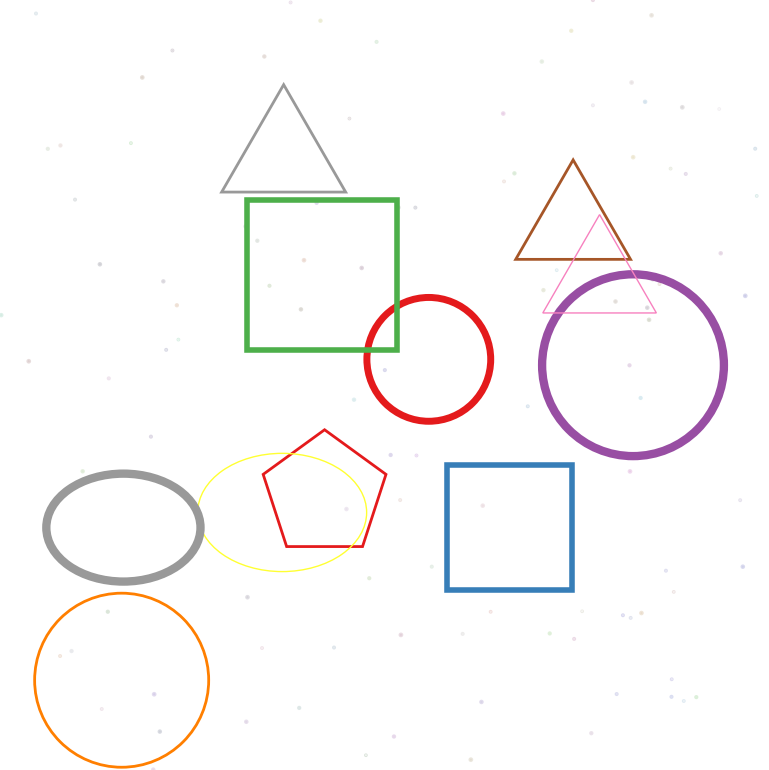[{"shape": "circle", "thickness": 2.5, "radius": 0.4, "center": [0.557, 0.533]}, {"shape": "pentagon", "thickness": 1, "radius": 0.42, "center": [0.422, 0.358]}, {"shape": "square", "thickness": 2, "radius": 0.41, "center": [0.662, 0.315]}, {"shape": "square", "thickness": 2, "radius": 0.48, "center": [0.418, 0.643]}, {"shape": "circle", "thickness": 3, "radius": 0.59, "center": [0.822, 0.526]}, {"shape": "circle", "thickness": 1, "radius": 0.57, "center": [0.158, 0.117]}, {"shape": "oval", "thickness": 0.5, "radius": 0.55, "center": [0.366, 0.334]}, {"shape": "triangle", "thickness": 1, "radius": 0.43, "center": [0.744, 0.706]}, {"shape": "triangle", "thickness": 0.5, "radius": 0.43, "center": [0.779, 0.636]}, {"shape": "triangle", "thickness": 1, "radius": 0.46, "center": [0.368, 0.797]}, {"shape": "oval", "thickness": 3, "radius": 0.5, "center": [0.16, 0.315]}]